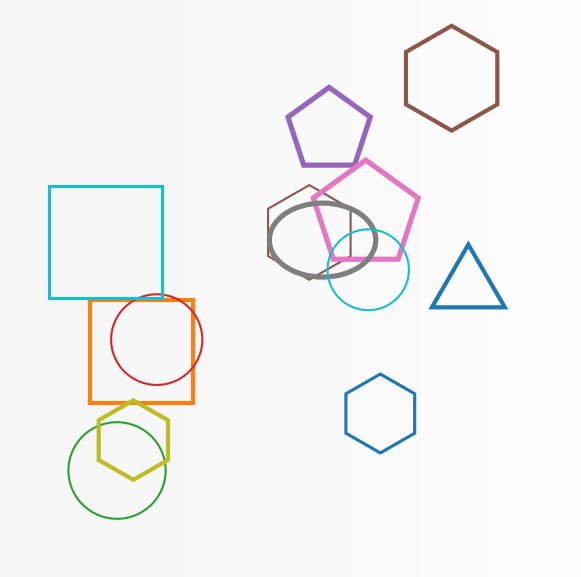[{"shape": "hexagon", "thickness": 1.5, "radius": 0.34, "center": [0.654, 0.283]}, {"shape": "triangle", "thickness": 2, "radius": 0.36, "center": [0.806, 0.503]}, {"shape": "square", "thickness": 2, "radius": 0.44, "center": [0.243, 0.39]}, {"shape": "circle", "thickness": 1, "radius": 0.42, "center": [0.201, 0.184]}, {"shape": "circle", "thickness": 1, "radius": 0.39, "center": [0.27, 0.411]}, {"shape": "pentagon", "thickness": 2.5, "radius": 0.37, "center": [0.566, 0.773]}, {"shape": "hexagon", "thickness": 1, "radius": 0.41, "center": [0.532, 0.597]}, {"shape": "hexagon", "thickness": 2, "radius": 0.45, "center": [0.777, 0.864]}, {"shape": "pentagon", "thickness": 2.5, "radius": 0.47, "center": [0.629, 0.627]}, {"shape": "oval", "thickness": 2.5, "radius": 0.46, "center": [0.555, 0.583]}, {"shape": "hexagon", "thickness": 2, "radius": 0.34, "center": [0.229, 0.237]}, {"shape": "square", "thickness": 1.5, "radius": 0.48, "center": [0.181, 0.58]}, {"shape": "circle", "thickness": 1, "radius": 0.35, "center": [0.634, 0.532]}]